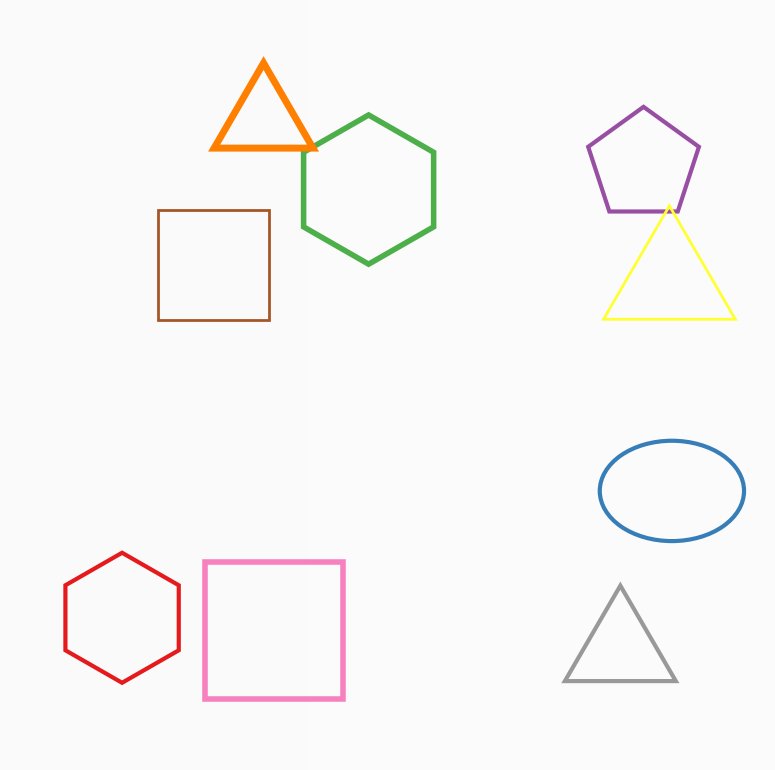[{"shape": "hexagon", "thickness": 1.5, "radius": 0.42, "center": [0.158, 0.198]}, {"shape": "oval", "thickness": 1.5, "radius": 0.47, "center": [0.867, 0.362]}, {"shape": "hexagon", "thickness": 2, "radius": 0.48, "center": [0.476, 0.754]}, {"shape": "pentagon", "thickness": 1.5, "radius": 0.38, "center": [0.83, 0.786]}, {"shape": "triangle", "thickness": 2.5, "radius": 0.37, "center": [0.34, 0.844]}, {"shape": "triangle", "thickness": 1, "radius": 0.49, "center": [0.864, 0.634]}, {"shape": "square", "thickness": 1, "radius": 0.36, "center": [0.276, 0.656]}, {"shape": "square", "thickness": 2, "radius": 0.45, "center": [0.354, 0.181]}, {"shape": "triangle", "thickness": 1.5, "radius": 0.41, "center": [0.8, 0.157]}]